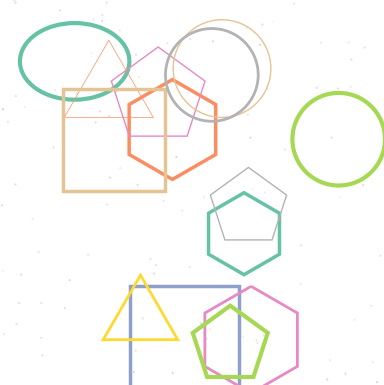[{"shape": "oval", "thickness": 3, "radius": 0.71, "center": [0.194, 0.841]}, {"shape": "hexagon", "thickness": 2.5, "radius": 0.53, "center": [0.634, 0.393]}, {"shape": "hexagon", "thickness": 2.5, "radius": 0.65, "center": [0.448, 0.664]}, {"shape": "triangle", "thickness": 0.5, "radius": 0.67, "center": [0.283, 0.761]}, {"shape": "square", "thickness": 2.5, "radius": 0.71, "center": [0.479, 0.115]}, {"shape": "pentagon", "thickness": 1, "radius": 0.64, "center": [0.411, 0.75]}, {"shape": "hexagon", "thickness": 2, "radius": 0.69, "center": [0.652, 0.118]}, {"shape": "pentagon", "thickness": 3, "radius": 0.51, "center": [0.598, 0.104]}, {"shape": "circle", "thickness": 3, "radius": 0.6, "center": [0.88, 0.638]}, {"shape": "triangle", "thickness": 2, "radius": 0.56, "center": [0.365, 0.174]}, {"shape": "circle", "thickness": 1, "radius": 0.63, "center": [0.577, 0.822]}, {"shape": "square", "thickness": 2.5, "radius": 0.67, "center": [0.295, 0.636]}, {"shape": "pentagon", "thickness": 1, "radius": 0.52, "center": [0.645, 0.461]}, {"shape": "circle", "thickness": 2, "radius": 0.6, "center": [0.55, 0.805]}]